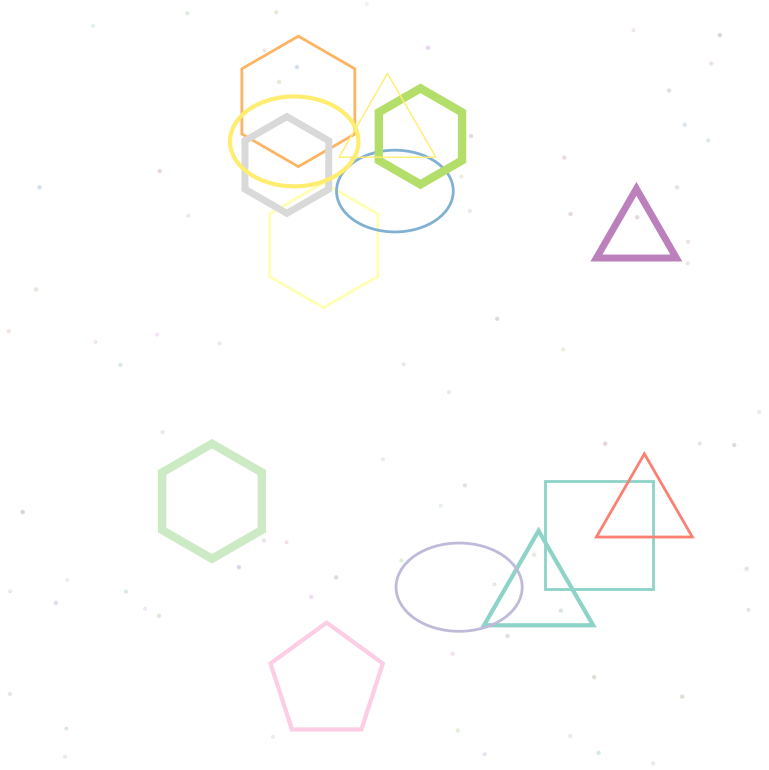[{"shape": "triangle", "thickness": 1.5, "radius": 0.41, "center": [0.699, 0.229]}, {"shape": "square", "thickness": 1, "radius": 0.35, "center": [0.778, 0.305]}, {"shape": "hexagon", "thickness": 1, "radius": 0.41, "center": [0.42, 0.682]}, {"shape": "oval", "thickness": 1, "radius": 0.41, "center": [0.596, 0.237]}, {"shape": "triangle", "thickness": 1, "radius": 0.36, "center": [0.837, 0.339]}, {"shape": "oval", "thickness": 1, "radius": 0.38, "center": [0.513, 0.752]}, {"shape": "hexagon", "thickness": 1, "radius": 0.42, "center": [0.387, 0.868]}, {"shape": "hexagon", "thickness": 3, "radius": 0.31, "center": [0.546, 0.823]}, {"shape": "pentagon", "thickness": 1.5, "radius": 0.38, "center": [0.424, 0.115]}, {"shape": "hexagon", "thickness": 2.5, "radius": 0.31, "center": [0.373, 0.786]}, {"shape": "triangle", "thickness": 2.5, "radius": 0.3, "center": [0.826, 0.695]}, {"shape": "hexagon", "thickness": 3, "radius": 0.37, "center": [0.275, 0.349]}, {"shape": "triangle", "thickness": 0.5, "radius": 0.36, "center": [0.503, 0.832]}, {"shape": "oval", "thickness": 1.5, "radius": 0.42, "center": [0.382, 0.816]}]